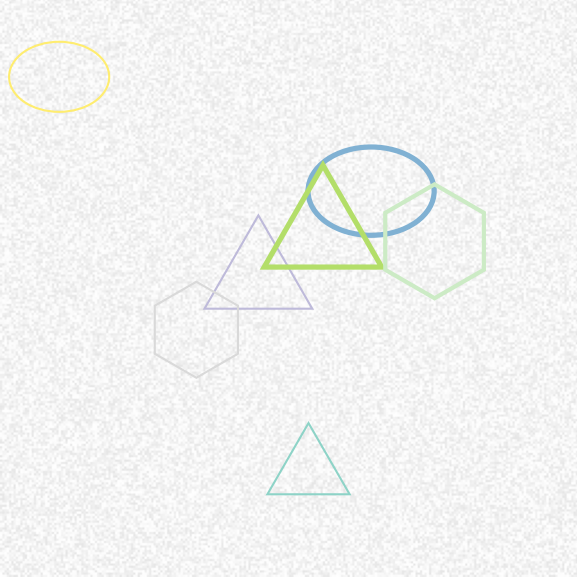[{"shape": "triangle", "thickness": 1, "radius": 0.41, "center": [0.534, 0.184]}, {"shape": "triangle", "thickness": 1, "radius": 0.54, "center": [0.447, 0.518]}, {"shape": "oval", "thickness": 2.5, "radius": 0.55, "center": [0.643, 0.668]}, {"shape": "triangle", "thickness": 2.5, "radius": 0.59, "center": [0.559, 0.595]}, {"shape": "hexagon", "thickness": 1, "radius": 0.42, "center": [0.34, 0.428]}, {"shape": "hexagon", "thickness": 2, "radius": 0.49, "center": [0.752, 0.581]}, {"shape": "oval", "thickness": 1, "radius": 0.43, "center": [0.102, 0.866]}]